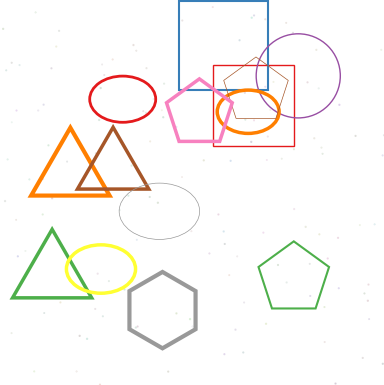[{"shape": "oval", "thickness": 2, "radius": 0.43, "center": [0.319, 0.742]}, {"shape": "square", "thickness": 1, "radius": 0.53, "center": [0.658, 0.725]}, {"shape": "square", "thickness": 1.5, "radius": 0.57, "center": [0.58, 0.881]}, {"shape": "triangle", "thickness": 2.5, "radius": 0.59, "center": [0.135, 0.286]}, {"shape": "pentagon", "thickness": 1.5, "radius": 0.48, "center": [0.763, 0.277]}, {"shape": "circle", "thickness": 1, "radius": 0.55, "center": [0.775, 0.803]}, {"shape": "oval", "thickness": 2.5, "radius": 0.4, "center": [0.645, 0.71]}, {"shape": "triangle", "thickness": 3, "radius": 0.59, "center": [0.183, 0.551]}, {"shape": "oval", "thickness": 2.5, "radius": 0.45, "center": [0.262, 0.301]}, {"shape": "triangle", "thickness": 2.5, "radius": 0.53, "center": [0.294, 0.562]}, {"shape": "pentagon", "thickness": 0.5, "radius": 0.44, "center": [0.665, 0.764]}, {"shape": "pentagon", "thickness": 2.5, "radius": 0.45, "center": [0.518, 0.705]}, {"shape": "oval", "thickness": 0.5, "radius": 0.52, "center": [0.414, 0.451]}, {"shape": "hexagon", "thickness": 3, "radius": 0.5, "center": [0.422, 0.194]}]